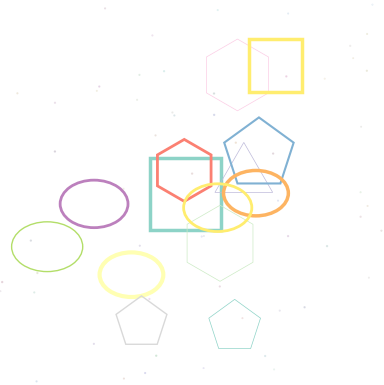[{"shape": "pentagon", "thickness": 0.5, "radius": 0.35, "center": [0.61, 0.152]}, {"shape": "square", "thickness": 2.5, "radius": 0.46, "center": [0.482, 0.496]}, {"shape": "oval", "thickness": 3, "radius": 0.41, "center": [0.341, 0.287]}, {"shape": "triangle", "thickness": 0.5, "radius": 0.43, "center": [0.633, 0.544]}, {"shape": "hexagon", "thickness": 2, "radius": 0.4, "center": [0.479, 0.557]}, {"shape": "pentagon", "thickness": 1.5, "radius": 0.47, "center": [0.673, 0.6]}, {"shape": "oval", "thickness": 2.5, "radius": 0.42, "center": [0.665, 0.498]}, {"shape": "oval", "thickness": 1, "radius": 0.46, "center": [0.123, 0.359]}, {"shape": "hexagon", "thickness": 0.5, "radius": 0.47, "center": [0.617, 0.805]}, {"shape": "pentagon", "thickness": 1, "radius": 0.35, "center": [0.368, 0.162]}, {"shape": "oval", "thickness": 2, "radius": 0.44, "center": [0.244, 0.47]}, {"shape": "hexagon", "thickness": 0.5, "radius": 0.49, "center": [0.571, 0.368]}, {"shape": "oval", "thickness": 2, "radius": 0.44, "center": [0.565, 0.461]}, {"shape": "square", "thickness": 2.5, "radius": 0.34, "center": [0.715, 0.83]}]